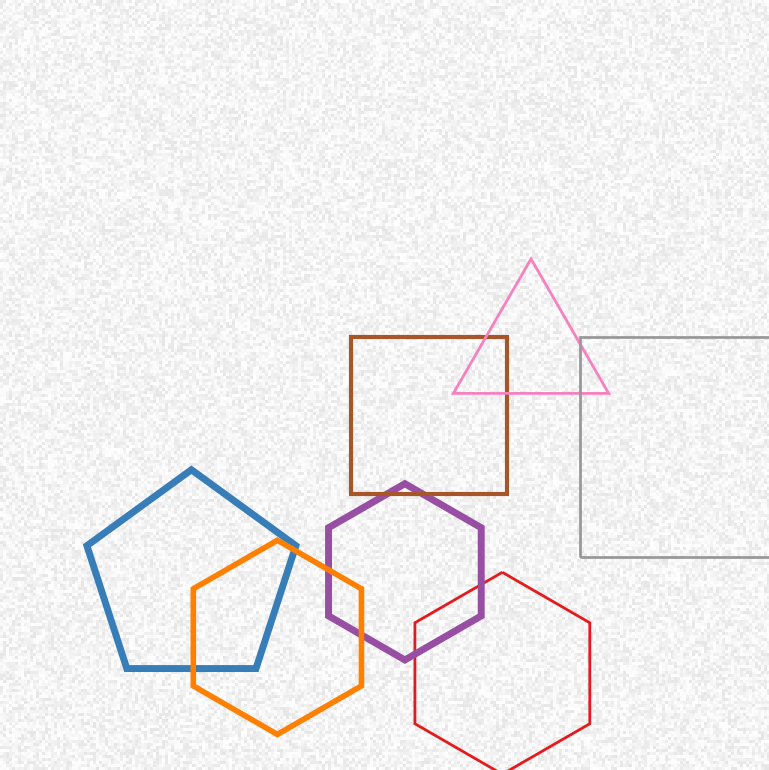[{"shape": "hexagon", "thickness": 1, "radius": 0.66, "center": [0.652, 0.126]}, {"shape": "pentagon", "thickness": 2.5, "radius": 0.71, "center": [0.249, 0.247]}, {"shape": "hexagon", "thickness": 2.5, "radius": 0.57, "center": [0.526, 0.257]}, {"shape": "hexagon", "thickness": 2, "radius": 0.63, "center": [0.36, 0.172]}, {"shape": "square", "thickness": 1.5, "radius": 0.51, "center": [0.557, 0.46]}, {"shape": "triangle", "thickness": 1, "radius": 0.58, "center": [0.69, 0.547]}, {"shape": "square", "thickness": 1, "radius": 0.72, "center": [0.896, 0.42]}]